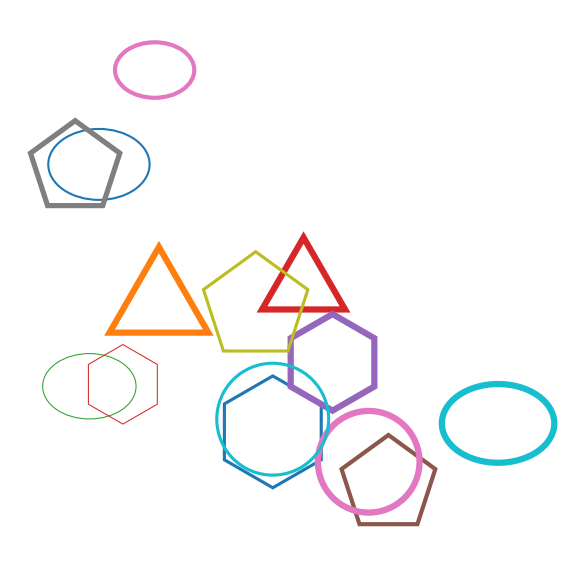[{"shape": "oval", "thickness": 1, "radius": 0.44, "center": [0.171, 0.714]}, {"shape": "hexagon", "thickness": 1.5, "radius": 0.48, "center": [0.472, 0.251]}, {"shape": "triangle", "thickness": 3, "radius": 0.49, "center": [0.275, 0.473]}, {"shape": "oval", "thickness": 0.5, "radius": 0.4, "center": [0.155, 0.33]}, {"shape": "triangle", "thickness": 3, "radius": 0.42, "center": [0.526, 0.505]}, {"shape": "hexagon", "thickness": 0.5, "radius": 0.34, "center": [0.213, 0.334]}, {"shape": "hexagon", "thickness": 3, "radius": 0.42, "center": [0.576, 0.372]}, {"shape": "pentagon", "thickness": 2, "radius": 0.43, "center": [0.673, 0.161]}, {"shape": "circle", "thickness": 3, "radius": 0.44, "center": [0.638, 0.2]}, {"shape": "oval", "thickness": 2, "radius": 0.34, "center": [0.268, 0.878]}, {"shape": "pentagon", "thickness": 2.5, "radius": 0.41, "center": [0.13, 0.709]}, {"shape": "pentagon", "thickness": 1.5, "radius": 0.48, "center": [0.443, 0.468]}, {"shape": "oval", "thickness": 3, "radius": 0.49, "center": [0.862, 0.266]}, {"shape": "circle", "thickness": 1.5, "radius": 0.48, "center": [0.472, 0.273]}]